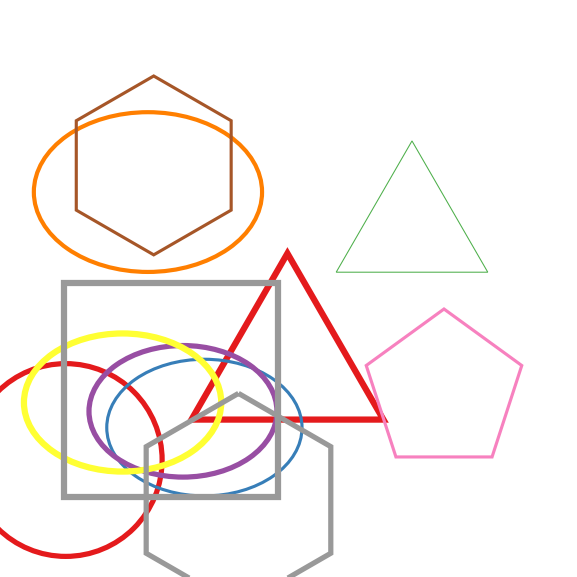[{"shape": "triangle", "thickness": 3, "radius": 0.96, "center": [0.498, 0.369]}, {"shape": "circle", "thickness": 2.5, "radius": 0.83, "center": [0.114, 0.203]}, {"shape": "oval", "thickness": 1.5, "radius": 0.85, "center": [0.354, 0.259]}, {"shape": "triangle", "thickness": 0.5, "radius": 0.76, "center": [0.713, 0.604]}, {"shape": "oval", "thickness": 2.5, "radius": 0.81, "center": [0.317, 0.287]}, {"shape": "oval", "thickness": 2, "radius": 0.99, "center": [0.256, 0.667]}, {"shape": "oval", "thickness": 3, "radius": 0.85, "center": [0.212, 0.302]}, {"shape": "hexagon", "thickness": 1.5, "radius": 0.77, "center": [0.266, 0.713]}, {"shape": "pentagon", "thickness": 1.5, "radius": 0.71, "center": [0.769, 0.322]}, {"shape": "hexagon", "thickness": 2.5, "radius": 0.92, "center": [0.413, 0.133]}, {"shape": "square", "thickness": 3, "radius": 0.93, "center": [0.295, 0.323]}]